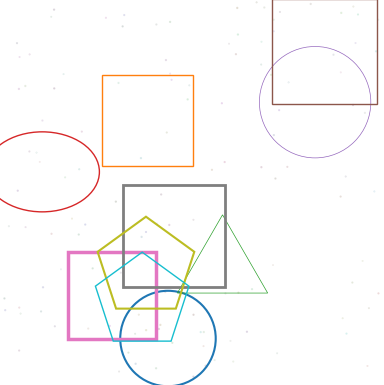[{"shape": "circle", "thickness": 1.5, "radius": 0.62, "center": [0.436, 0.121]}, {"shape": "square", "thickness": 1, "radius": 0.59, "center": [0.382, 0.687]}, {"shape": "triangle", "thickness": 0.5, "radius": 0.68, "center": [0.578, 0.307]}, {"shape": "oval", "thickness": 1, "radius": 0.74, "center": [0.11, 0.554]}, {"shape": "circle", "thickness": 0.5, "radius": 0.72, "center": [0.818, 0.735]}, {"shape": "square", "thickness": 1, "radius": 0.68, "center": [0.843, 0.866]}, {"shape": "square", "thickness": 2.5, "radius": 0.57, "center": [0.291, 0.233]}, {"shape": "square", "thickness": 2, "radius": 0.66, "center": [0.452, 0.387]}, {"shape": "pentagon", "thickness": 1.5, "radius": 0.66, "center": [0.379, 0.305]}, {"shape": "pentagon", "thickness": 1, "radius": 0.64, "center": [0.369, 0.217]}]